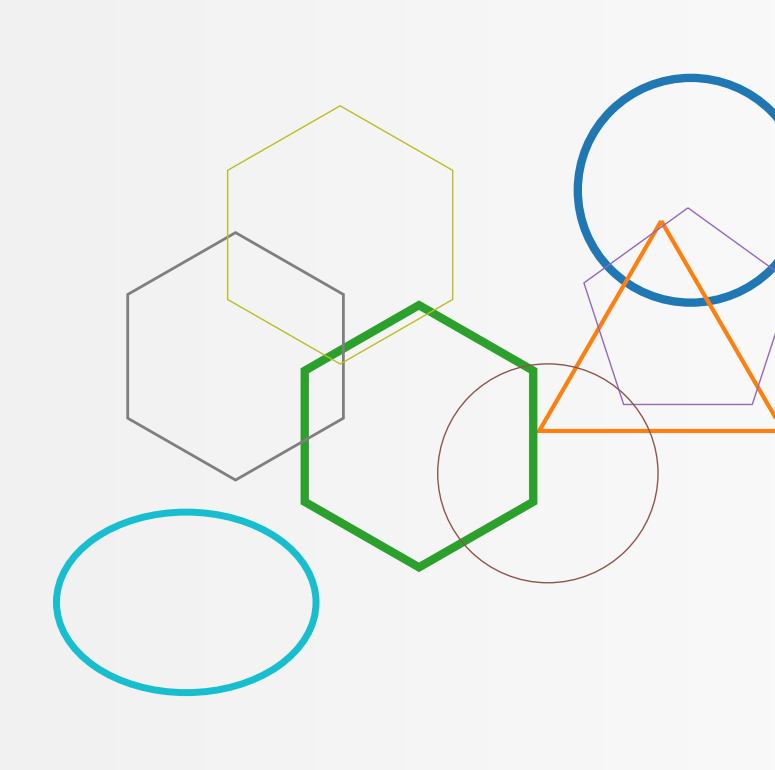[{"shape": "circle", "thickness": 3, "radius": 0.73, "center": [0.891, 0.753]}, {"shape": "triangle", "thickness": 1.5, "radius": 0.91, "center": [0.853, 0.531]}, {"shape": "hexagon", "thickness": 3, "radius": 0.85, "center": [0.541, 0.433]}, {"shape": "pentagon", "thickness": 0.5, "radius": 0.71, "center": [0.888, 0.589]}, {"shape": "circle", "thickness": 0.5, "radius": 0.71, "center": [0.707, 0.385]}, {"shape": "hexagon", "thickness": 1, "radius": 0.8, "center": [0.304, 0.537]}, {"shape": "hexagon", "thickness": 0.5, "radius": 0.84, "center": [0.439, 0.695]}, {"shape": "oval", "thickness": 2.5, "radius": 0.84, "center": [0.24, 0.218]}]